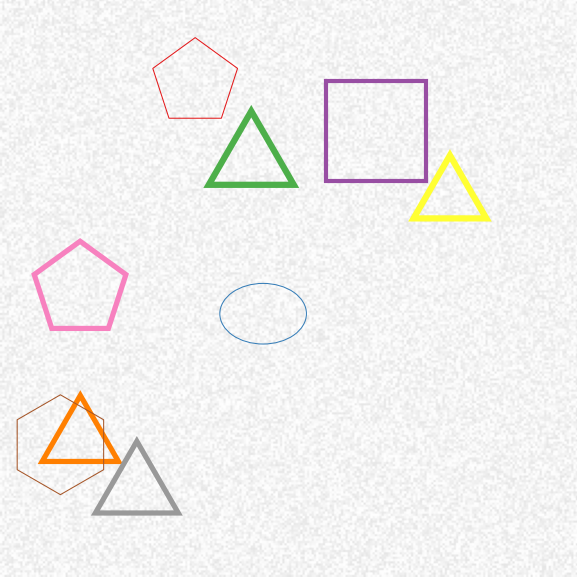[{"shape": "pentagon", "thickness": 0.5, "radius": 0.39, "center": [0.338, 0.857]}, {"shape": "oval", "thickness": 0.5, "radius": 0.37, "center": [0.456, 0.456]}, {"shape": "triangle", "thickness": 3, "radius": 0.43, "center": [0.435, 0.722]}, {"shape": "square", "thickness": 2, "radius": 0.43, "center": [0.651, 0.773]}, {"shape": "triangle", "thickness": 2.5, "radius": 0.38, "center": [0.139, 0.238]}, {"shape": "triangle", "thickness": 3, "radius": 0.36, "center": [0.779, 0.657]}, {"shape": "hexagon", "thickness": 0.5, "radius": 0.43, "center": [0.105, 0.229]}, {"shape": "pentagon", "thickness": 2.5, "radius": 0.42, "center": [0.139, 0.498]}, {"shape": "triangle", "thickness": 2.5, "radius": 0.41, "center": [0.237, 0.152]}]